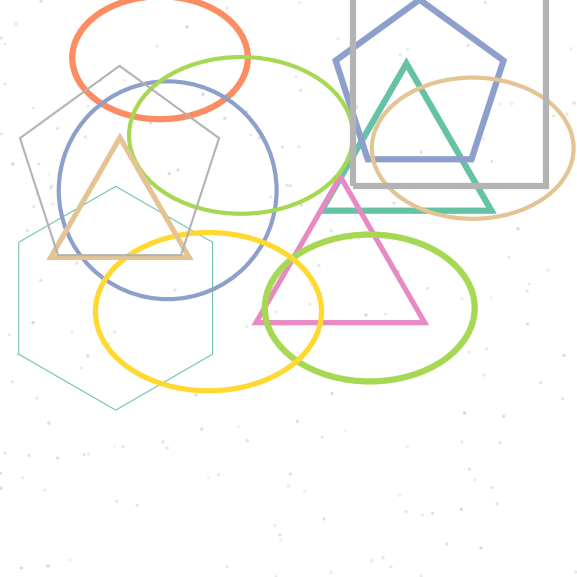[{"shape": "triangle", "thickness": 3, "radius": 0.85, "center": [0.704, 0.719]}, {"shape": "hexagon", "thickness": 0.5, "radius": 0.97, "center": [0.2, 0.483]}, {"shape": "oval", "thickness": 3, "radius": 0.76, "center": [0.277, 0.899]}, {"shape": "pentagon", "thickness": 3, "radius": 0.76, "center": [0.727, 0.847]}, {"shape": "circle", "thickness": 2, "radius": 0.94, "center": [0.29, 0.67]}, {"shape": "triangle", "thickness": 2.5, "radius": 0.84, "center": [0.589, 0.525]}, {"shape": "oval", "thickness": 3, "radius": 0.91, "center": [0.64, 0.466]}, {"shape": "oval", "thickness": 2, "radius": 0.97, "center": [0.417, 0.765]}, {"shape": "oval", "thickness": 2.5, "radius": 0.98, "center": [0.361, 0.459]}, {"shape": "triangle", "thickness": 2.5, "radius": 0.69, "center": [0.208, 0.623]}, {"shape": "oval", "thickness": 2, "radius": 0.87, "center": [0.819, 0.743]}, {"shape": "pentagon", "thickness": 1, "radius": 0.91, "center": [0.207, 0.704]}, {"shape": "square", "thickness": 3, "radius": 0.83, "center": [0.778, 0.843]}]